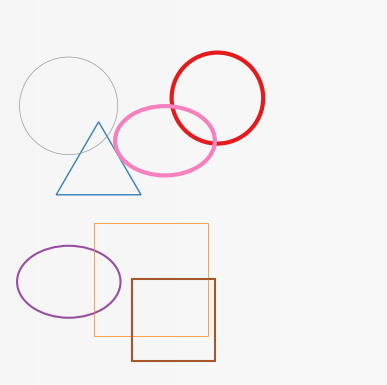[{"shape": "circle", "thickness": 3, "radius": 0.59, "center": [0.561, 0.745]}, {"shape": "triangle", "thickness": 1, "radius": 0.63, "center": [0.254, 0.557]}, {"shape": "oval", "thickness": 1.5, "radius": 0.67, "center": [0.178, 0.268]}, {"shape": "square", "thickness": 0.5, "radius": 0.74, "center": [0.39, 0.274]}, {"shape": "square", "thickness": 1.5, "radius": 0.53, "center": [0.447, 0.169]}, {"shape": "oval", "thickness": 3, "radius": 0.64, "center": [0.426, 0.634]}, {"shape": "circle", "thickness": 0.5, "radius": 0.63, "center": [0.177, 0.725]}]